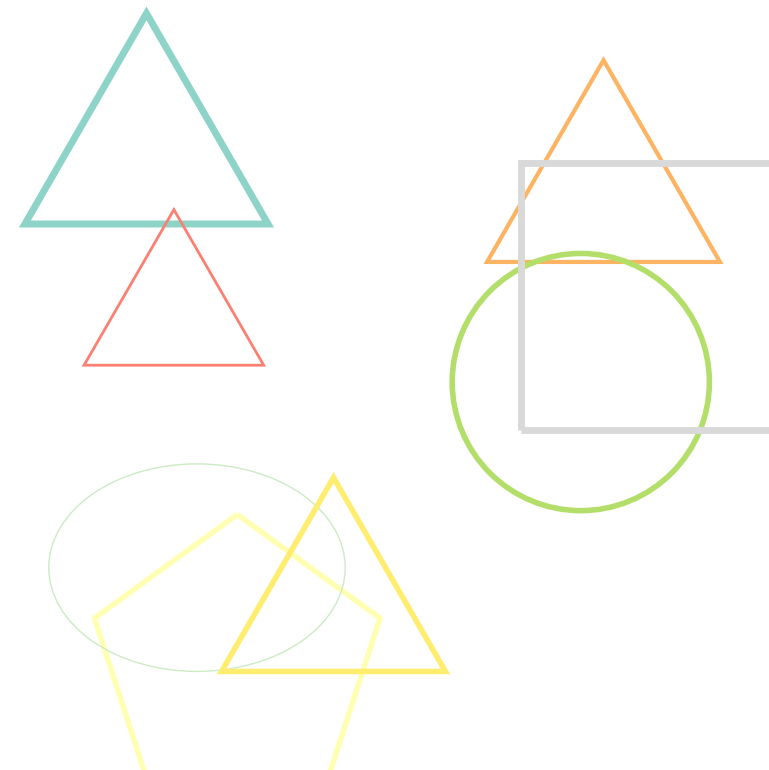[{"shape": "triangle", "thickness": 2.5, "radius": 0.91, "center": [0.19, 0.8]}, {"shape": "pentagon", "thickness": 2, "radius": 0.97, "center": [0.308, 0.137]}, {"shape": "triangle", "thickness": 1, "radius": 0.67, "center": [0.226, 0.593]}, {"shape": "triangle", "thickness": 1.5, "radius": 0.87, "center": [0.784, 0.747]}, {"shape": "circle", "thickness": 2, "radius": 0.84, "center": [0.754, 0.504]}, {"shape": "square", "thickness": 2.5, "radius": 0.87, "center": [0.851, 0.615]}, {"shape": "oval", "thickness": 0.5, "radius": 0.96, "center": [0.256, 0.263]}, {"shape": "triangle", "thickness": 2, "radius": 0.84, "center": [0.433, 0.212]}]